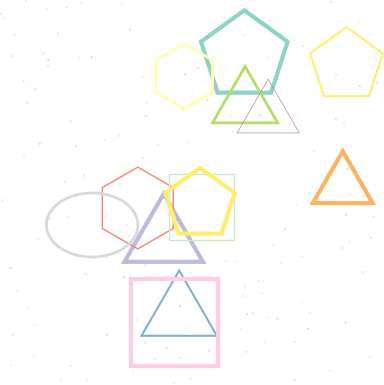[{"shape": "pentagon", "thickness": 3, "radius": 0.59, "center": [0.635, 0.855]}, {"shape": "hexagon", "thickness": 2, "radius": 0.42, "center": [0.479, 0.802]}, {"shape": "triangle", "thickness": 3, "radius": 0.59, "center": [0.425, 0.379]}, {"shape": "hexagon", "thickness": 1, "radius": 0.53, "center": [0.358, 0.46]}, {"shape": "triangle", "thickness": 1.5, "radius": 0.57, "center": [0.465, 0.184]}, {"shape": "triangle", "thickness": 3, "radius": 0.45, "center": [0.89, 0.517]}, {"shape": "triangle", "thickness": 2, "radius": 0.49, "center": [0.637, 0.73]}, {"shape": "square", "thickness": 3, "radius": 0.56, "center": [0.454, 0.162]}, {"shape": "oval", "thickness": 2, "radius": 0.59, "center": [0.239, 0.416]}, {"shape": "triangle", "thickness": 0.5, "radius": 0.47, "center": [0.697, 0.701]}, {"shape": "square", "thickness": 1, "radius": 0.43, "center": [0.523, 0.463]}, {"shape": "pentagon", "thickness": 1.5, "radius": 0.5, "center": [0.9, 0.831]}, {"shape": "pentagon", "thickness": 3, "radius": 0.47, "center": [0.52, 0.47]}]